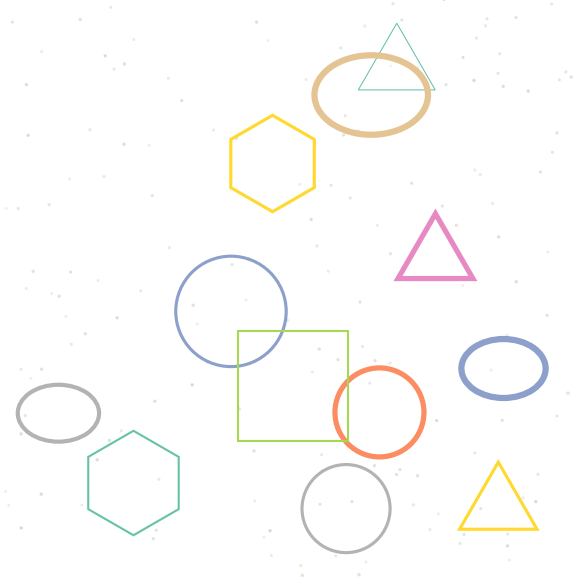[{"shape": "triangle", "thickness": 0.5, "radius": 0.38, "center": [0.687, 0.882]}, {"shape": "hexagon", "thickness": 1, "radius": 0.45, "center": [0.231, 0.163]}, {"shape": "circle", "thickness": 2.5, "radius": 0.39, "center": [0.657, 0.285]}, {"shape": "oval", "thickness": 3, "radius": 0.36, "center": [0.872, 0.361]}, {"shape": "circle", "thickness": 1.5, "radius": 0.48, "center": [0.4, 0.46]}, {"shape": "triangle", "thickness": 2.5, "radius": 0.37, "center": [0.754, 0.554]}, {"shape": "square", "thickness": 1, "radius": 0.48, "center": [0.508, 0.33]}, {"shape": "triangle", "thickness": 1.5, "radius": 0.39, "center": [0.863, 0.121]}, {"shape": "hexagon", "thickness": 1.5, "radius": 0.42, "center": [0.472, 0.716]}, {"shape": "oval", "thickness": 3, "radius": 0.49, "center": [0.643, 0.835]}, {"shape": "circle", "thickness": 1.5, "radius": 0.38, "center": [0.599, 0.118]}, {"shape": "oval", "thickness": 2, "radius": 0.35, "center": [0.101, 0.284]}]